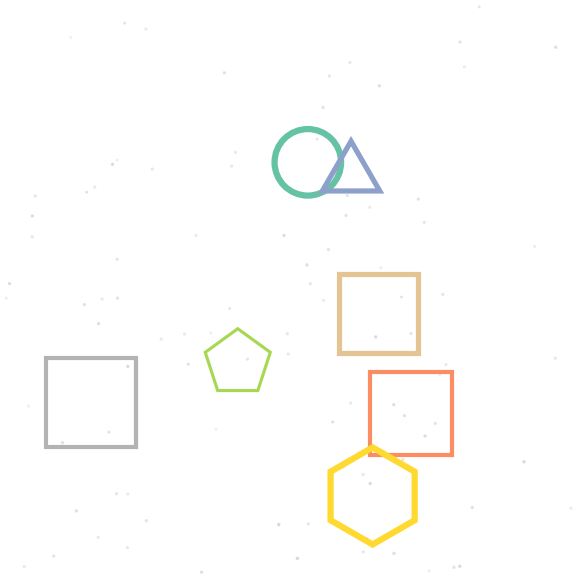[{"shape": "circle", "thickness": 3, "radius": 0.29, "center": [0.533, 0.718]}, {"shape": "square", "thickness": 2, "radius": 0.36, "center": [0.711, 0.283]}, {"shape": "triangle", "thickness": 2.5, "radius": 0.29, "center": [0.608, 0.697]}, {"shape": "pentagon", "thickness": 1.5, "radius": 0.3, "center": [0.412, 0.371]}, {"shape": "hexagon", "thickness": 3, "radius": 0.42, "center": [0.645, 0.14]}, {"shape": "square", "thickness": 2.5, "radius": 0.34, "center": [0.655, 0.456]}, {"shape": "square", "thickness": 2, "radius": 0.39, "center": [0.157, 0.302]}]